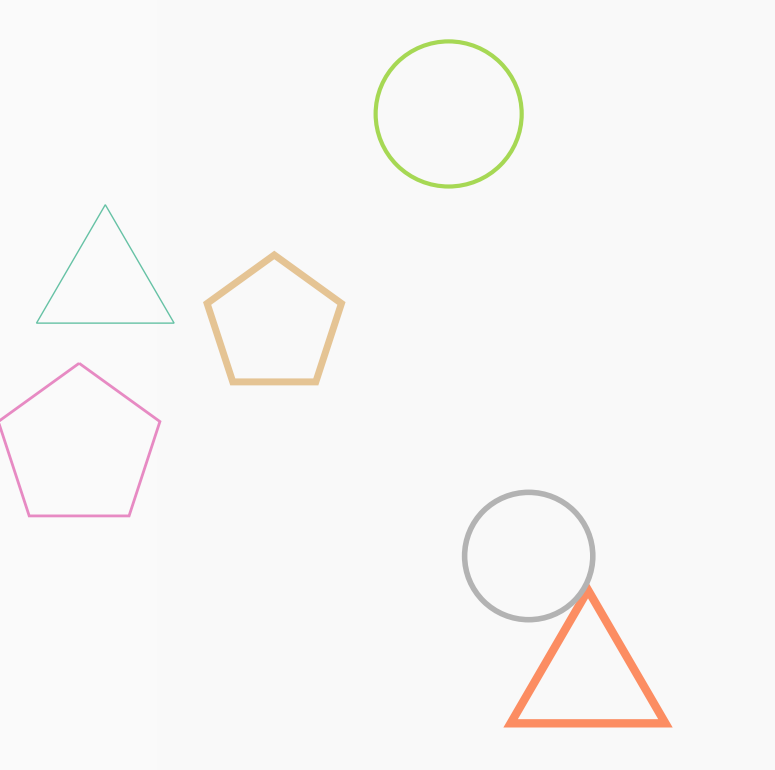[{"shape": "triangle", "thickness": 0.5, "radius": 0.51, "center": [0.136, 0.632]}, {"shape": "triangle", "thickness": 3, "radius": 0.58, "center": [0.759, 0.118]}, {"shape": "pentagon", "thickness": 1, "radius": 0.55, "center": [0.102, 0.419]}, {"shape": "circle", "thickness": 1.5, "radius": 0.47, "center": [0.579, 0.852]}, {"shape": "pentagon", "thickness": 2.5, "radius": 0.46, "center": [0.354, 0.578]}, {"shape": "circle", "thickness": 2, "radius": 0.41, "center": [0.682, 0.278]}]